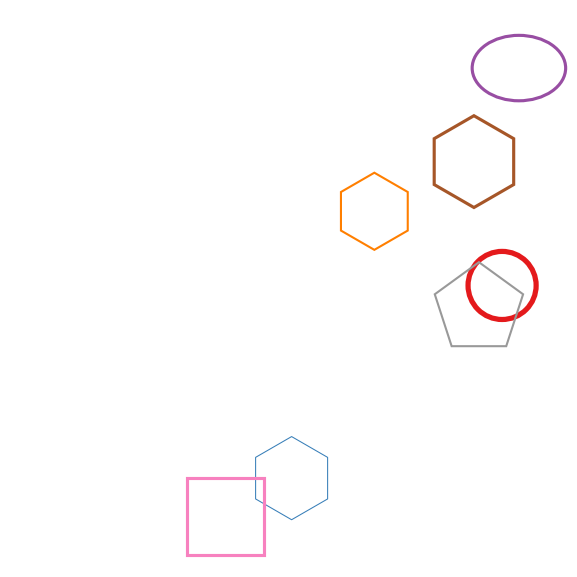[{"shape": "circle", "thickness": 2.5, "radius": 0.29, "center": [0.869, 0.505]}, {"shape": "hexagon", "thickness": 0.5, "radius": 0.36, "center": [0.505, 0.171]}, {"shape": "oval", "thickness": 1.5, "radius": 0.4, "center": [0.899, 0.881]}, {"shape": "hexagon", "thickness": 1, "radius": 0.33, "center": [0.648, 0.633]}, {"shape": "hexagon", "thickness": 1.5, "radius": 0.4, "center": [0.821, 0.719]}, {"shape": "square", "thickness": 1.5, "radius": 0.33, "center": [0.391, 0.105]}, {"shape": "pentagon", "thickness": 1, "radius": 0.4, "center": [0.829, 0.465]}]